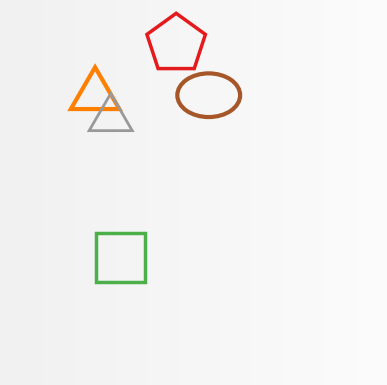[{"shape": "pentagon", "thickness": 2.5, "radius": 0.4, "center": [0.455, 0.886]}, {"shape": "square", "thickness": 2.5, "radius": 0.32, "center": [0.31, 0.331]}, {"shape": "triangle", "thickness": 3, "radius": 0.36, "center": [0.245, 0.753]}, {"shape": "oval", "thickness": 3, "radius": 0.41, "center": [0.539, 0.753]}, {"shape": "triangle", "thickness": 2, "radius": 0.32, "center": [0.286, 0.693]}]